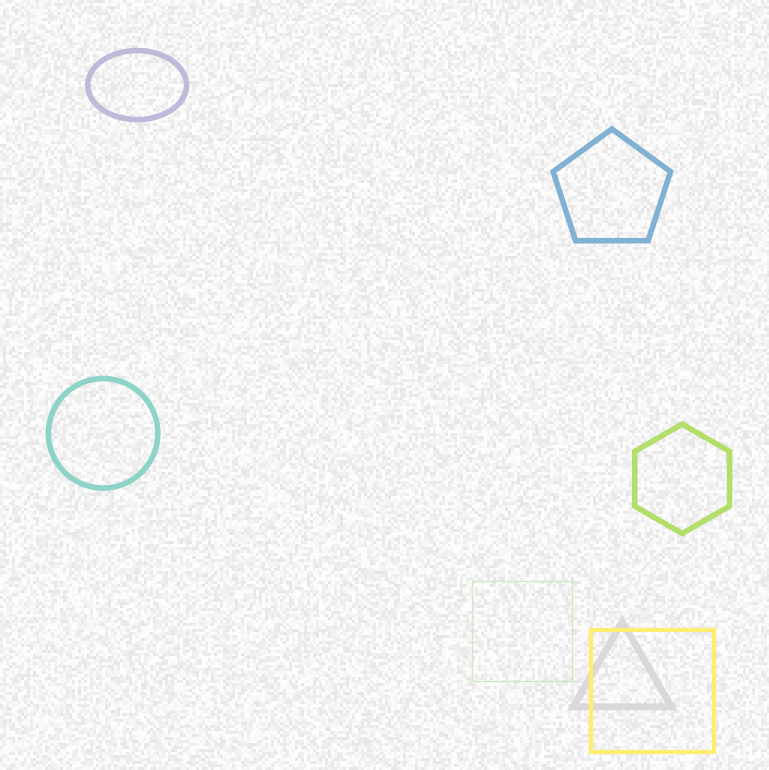[{"shape": "circle", "thickness": 2, "radius": 0.36, "center": [0.134, 0.437]}, {"shape": "oval", "thickness": 2, "radius": 0.32, "center": [0.178, 0.889]}, {"shape": "pentagon", "thickness": 2, "radius": 0.4, "center": [0.795, 0.752]}, {"shape": "hexagon", "thickness": 2, "radius": 0.36, "center": [0.886, 0.378]}, {"shape": "triangle", "thickness": 2.5, "radius": 0.37, "center": [0.808, 0.119]}, {"shape": "square", "thickness": 0.5, "radius": 0.32, "center": [0.678, 0.18]}, {"shape": "square", "thickness": 1.5, "radius": 0.4, "center": [0.847, 0.103]}]